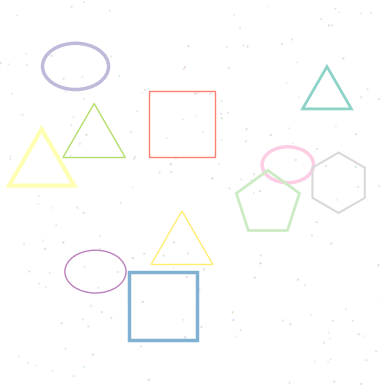[{"shape": "triangle", "thickness": 2, "radius": 0.37, "center": [0.849, 0.754]}, {"shape": "triangle", "thickness": 3, "radius": 0.49, "center": [0.108, 0.567]}, {"shape": "oval", "thickness": 2.5, "radius": 0.43, "center": [0.196, 0.827]}, {"shape": "square", "thickness": 1, "radius": 0.43, "center": [0.472, 0.679]}, {"shape": "square", "thickness": 2.5, "radius": 0.44, "center": [0.422, 0.204]}, {"shape": "triangle", "thickness": 1, "radius": 0.47, "center": [0.244, 0.638]}, {"shape": "oval", "thickness": 2.5, "radius": 0.33, "center": [0.748, 0.572]}, {"shape": "hexagon", "thickness": 1.5, "radius": 0.39, "center": [0.88, 0.525]}, {"shape": "oval", "thickness": 1, "radius": 0.4, "center": [0.248, 0.294]}, {"shape": "pentagon", "thickness": 2, "radius": 0.43, "center": [0.696, 0.471]}, {"shape": "triangle", "thickness": 1, "radius": 0.46, "center": [0.473, 0.359]}]